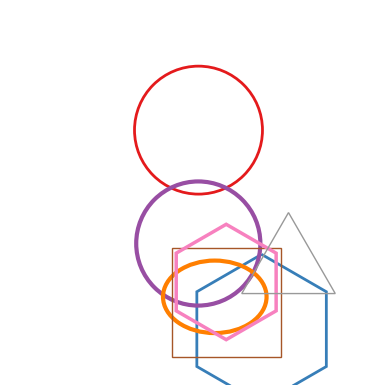[{"shape": "circle", "thickness": 2, "radius": 0.83, "center": [0.516, 0.662]}, {"shape": "hexagon", "thickness": 2, "radius": 0.97, "center": [0.679, 0.145]}, {"shape": "circle", "thickness": 3, "radius": 0.81, "center": [0.515, 0.368]}, {"shape": "oval", "thickness": 3, "radius": 0.67, "center": [0.558, 0.229]}, {"shape": "square", "thickness": 1, "radius": 0.71, "center": [0.588, 0.215]}, {"shape": "hexagon", "thickness": 2.5, "radius": 0.75, "center": [0.587, 0.268]}, {"shape": "triangle", "thickness": 1, "radius": 0.7, "center": [0.749, 0.308]}]